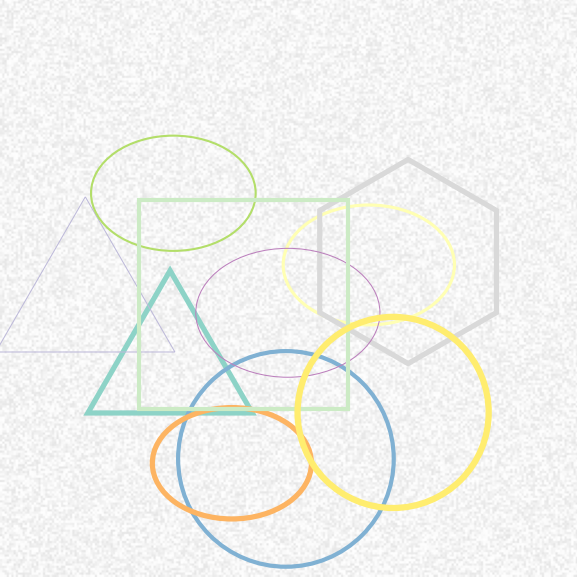[{"shape": "triangle", "thickness": 2.5, "radius": 0.82, "center": [0.295, 0.366]}, {"shape": "oval", "thickness": 1.5, "radius": 0.74, "center": [0.639, 0.54]}, {"shape": "triangle", "thickness": 0.5, "radius": 0.9, "center": [0.148, 0.479]}, {"shape": "circle", "thickness": 2, "radius": 0.93, "center": [0.495, 0.204]}, {"shape": "oval", "thickness": 2.5, "radius": 0.69, "center": [0.402, 0.197]}, {"shape": "oval", "thickness": 1, "radius": 0.71, "center": [0.3, 0.664]}, {"shape": "hexagon", "thickness": 2.5, "radius": 0.88, "center": [0.707, 0.546]}, {"shape": "oval", "thickness": 0.5, "radius": 0.8, "center": [0.498, 0.457]}, {"shape": "square", "thickness": 2, "radius": 0.9, "center": [0.422, 0.472]}, {"shape": "circle", "thickness": 3, "radius": 0.83, "center": [0.681, 0.285]}]